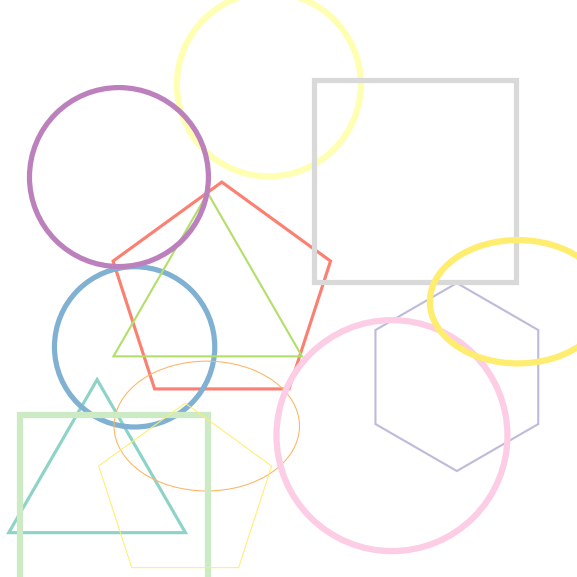[{"shape": "triangle", "thickness": 1.5, "radius": 0.88, "center": [0.168, 0.165]}, {"shape": "circle", "thickness": 3, "radius": 0.8, "center": [0.466, 0.853]}, {"shape": "hexagon", "thickness": 1, "radius": 0.81, "center": [0.791, 0.346]}, {"shape": "pentagon", "thickness": 1.5, "radius": 0.99, "center": [0.384, 0.486]}, {"shape": "circle", "thickness": 2.5, "radius": 0.69, "center": [0.233, 0.399]}, {"shape": "oval", "thickness": 0.5, "radius": 0.8, "center": [0.358, 0.261]}, {"shape": "triangle", "thickness": 1, "radius": 0.94, "center": [0.36, 0.476]}, {"shape": "circle", "thickness": 3, "radius": 1.0, "center": [0.679, 0.245]}, {"shape": "square", "thickness": 2.5, "radius": 0.87, "center": [0.719, 0.685]}, {"shape": "circle", "thickness": 2.5, "radius": 0.77, "center": [0.206, 0.693]}, {"shape": "square", "thickness": 3, "radius": 0.82, "center": [0.197, 0.117]}, {"shape": "oval", "thickness": 3, "radius": 0.76, "center": [0.897, 0.477]}, {"shape": "pentagon", "thickness": 0.5, "radius": 0.79, "center": [0.321, 0.144]}]